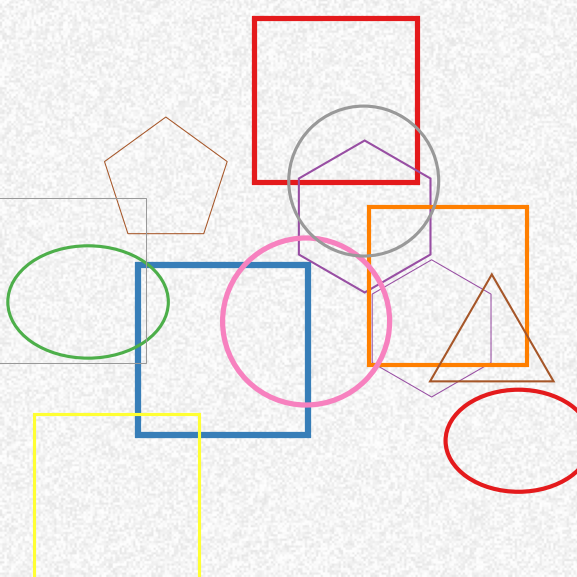[{"shape": "oval", "thickness": 2, "radius": 0.63, "center": [0.898, 0.236]}, {"shape": "square", "thickness": 2.5, "radius": 0.71, "center": [0.581, 0.826]}, {"shape": "square", "thickness": 3, "radius": 0.74, "center": [0.385, 0.393]}, {"shape": "oval", "thickness": 1.5, "radius": 0.69, "center": [0.153, 0.476]}, {"shape": "hexagon", "thickness": 0.5, "radius": 0.59, "center": [0.747, 0.43]}, {"shape": "hexagon", "thickness": 1, "radius": 0.66, "center": [0.631, 0.624]}, {"shape": "square", "thickness": 2, "radius": 0.69, "center": [0.776, 0.504]}, {"shape": "square", "thickness": 1.5, "radius": 0.71, "center": [0.202, 0.14]}, {"shape": "triangle", "thickness": 1, "radius": 0.62, "center": [0.852, 0.401]}, {"shape": "pentagon", "thickness": 0.5, "radius": 0.56, "center": [0.287, 0.685]}, {"shape": "circle", "thickness": 2.5, "radius": 0.72, "center": [0.53, 0.442]}, {"shape": "square", "thickness": 0.5, "radius": 0.72, "center": [0.11, 0.514]}, {"shape": "circle", "thickness": 1.5, "radius": 0.65, "center": [0.63, 0.686]}]